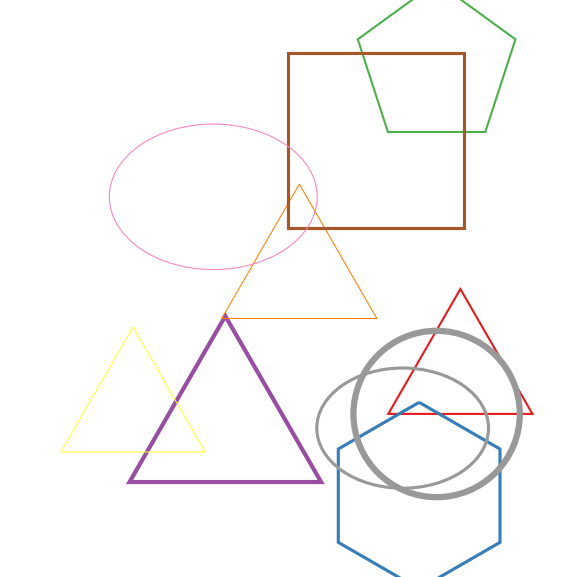[{"shape": "triangle", "thickness": 1, "radius": 0.72, "center": [0.797, 0.354]}, {"shape": "hexagon", "thickness": 1.5, "radius": 0.81, "center": [0.726, 0.141]}, {"shape": "pentagon", "thickness": 1, "radius": 0.72, "center": [0.756, 0.887]}, {"shape": "triangle", "thickness": 2, "radius": 0.96, "center": [0.39, 0.26]}, {"shape": "triangle", "thickness": 0.5, "radius": 0.78, "center": [0.518, 0.525]}, {"shape": "triangle", "thickness": 0.5, "radius": 0.72, "center": [0.23, 0.289]}, {"shape": "square", "thickness": 1.5, "radius": 0.76, "center": [0.651, 0.756]}, {"shape": "oval", "thickness": 0.5, "radius": 0.9, "center": [0.369, 0.658]}, {"shape": "oval", "thickness": 1.5, "radius": 0.74, "center": [0.697, 0.258]}, {"shape": "circle", "thickness": 3, "radius": 0.72, "center": [0.756, 0.282]}]